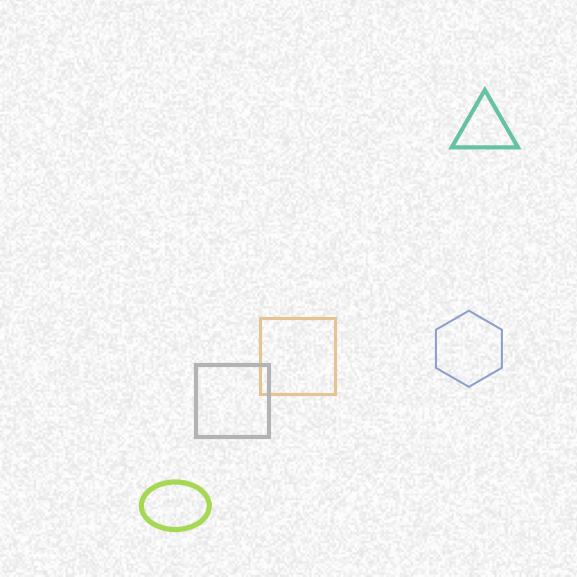[{"shape": "triangle", "thickness": 2, "radius": 0.33, "center": [0.84, 0.777]}, {"shape": "hexagon", "thickness": 1, "radius": 0.33, "center": [0.812, 0.395]}, {"shape": "oval", "thickness": 2.5, "radius": 0.29, "center": [0.304, 0.123]}, {"shape": "square", "thickness": 1.5, "radius": 0.33, "center": [0.516, 0.383]}, {"shape": "square", "thickness": 2, "radius": 0.31, "center": [0.403, 0.305]}]